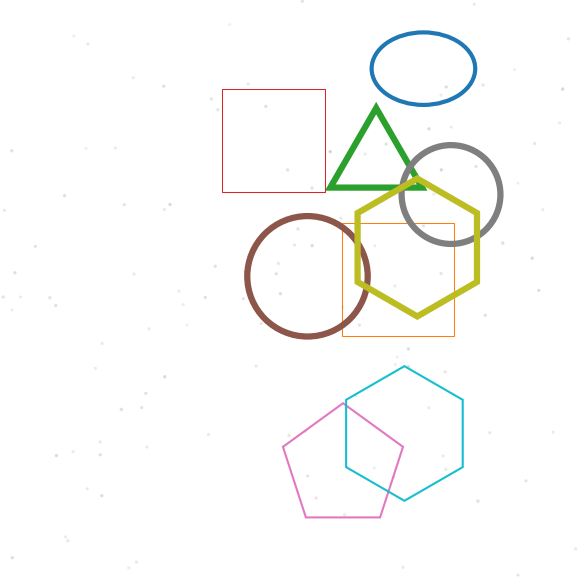[{"shape": "oval", "thickness": 2, "radius": 0.45, "center": [0.733, 0.88]}, {"shape": "square", "thickness": 0.5, "radius": 0.49, "center": [0.689, 0.515]}, {"shape": "triangle", "thickness": 3, "radius": 0.46, "center": [0.651, 0.72]}, {"shape": "square", "thickness": 0.5, "radius": 0.45, "center": [0.474, 0.756]}, {"shape": "circle", "thickness": 3, "radius": 0.52, "center": [0.532, 0.521]}, {"shape": "pentagon", "thickness": 1, "radius": 0.55, "center": [0.594, 0.192]}, {"shape": "circle", "thickness": 3, "radius": 0.43, "center": [0.781, 0.662]}, {"shape": "hexagon", "thickness": 3, "radius": 0.6, "center": [0.723, 0.571]}, {"shape": "hexagon", "thickness": 1, "radius": 0.58, "center": [0.7, 0.249]}]